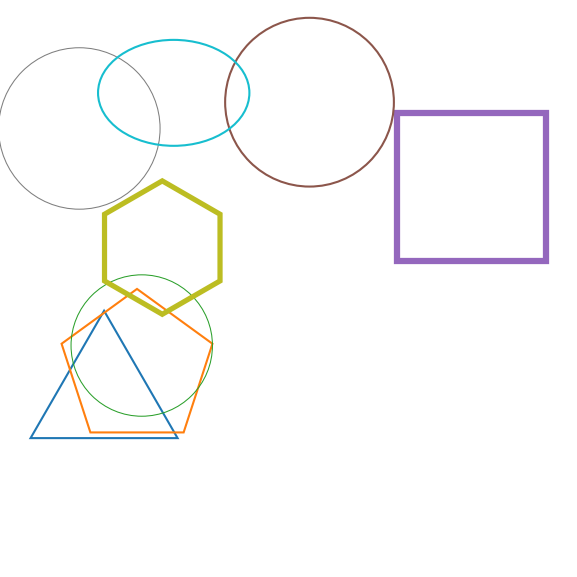[{"shape": "triangle", "thickness": 1, "radius": 0.73, "center": [0.18, 0.314]}, {"shape": "pentagon", "thickness": 1, "radius": 0.69, "center": [0.237, 0.361]}, {"shape": "circle", "thickness": 0.5, "radius": 0.61, "center": [0.245, 0.401]}, {"shape": "square", "thickness": 3, "radius": 0.64, "center": [0.816, 0.675]}, {"shape": "circle", "thickness": 1, "radius": 0.73, "center": [0.536, 0.822]}, {"shape": "circle", "thickness": 0.5, "radius": 0.7, "center": [0.137, 0.777]}, {"shape": "hexagon", "thickness": 2.5, "radius": 0.58, "center": [0.281, 0.57]}, {"shape": "oval", "thickness": 1, "radius": 0.66, "center": [0.301, 0.838]}]